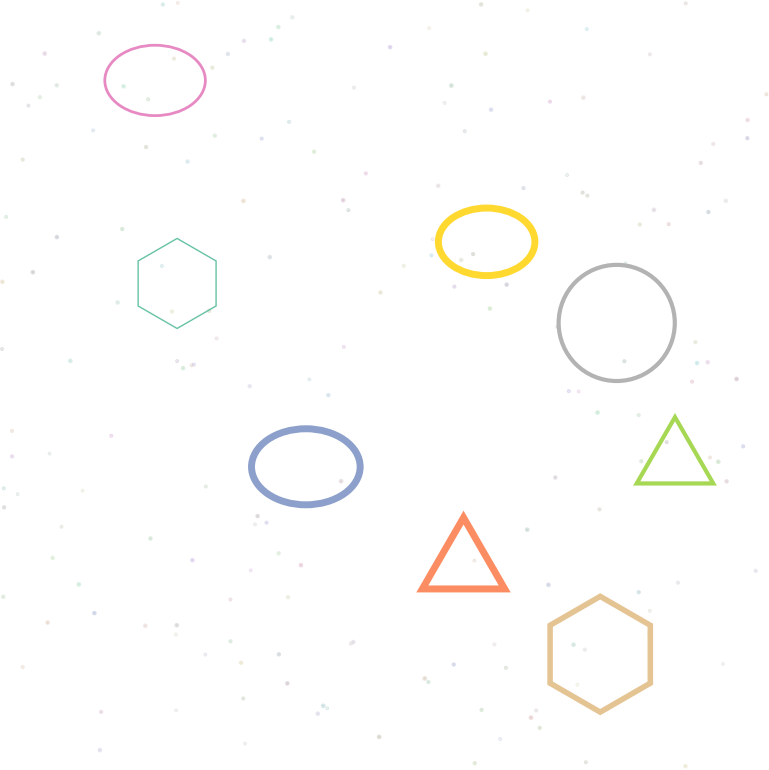[{"shape": "hexagon", "thickness": 0.5, "radius": 0.29, "center": [0.23, 0.632]}, {"shape": "triangle", "thickness": 2.5, "radius": 0.31, "center": [0.602, 0.266]}, {"shape": "oval", "thickness": 2.5, "radius": 0.35, "center": [0.397, 0.394]}, {"shape": "oval", "thickness": 1, "radius": 0.33, "center": [0.201, 0.896]}, {"shape": "triangle", "thickness": 1.5, "radius": 0.29, "center": [0.877, 0.401]}, {"shape": "oval", "thickness": 2.5, "radius": 0.31, "center": [0.632, 0.686]}, {"shape": "hexagon", "thickness": 2, "radius": 0.38, "center": [0.779, 0.15]}, {"shape": "circle", "thickness": 1.5, "radius": 0.38, "center": [0.801, 0.581]}]